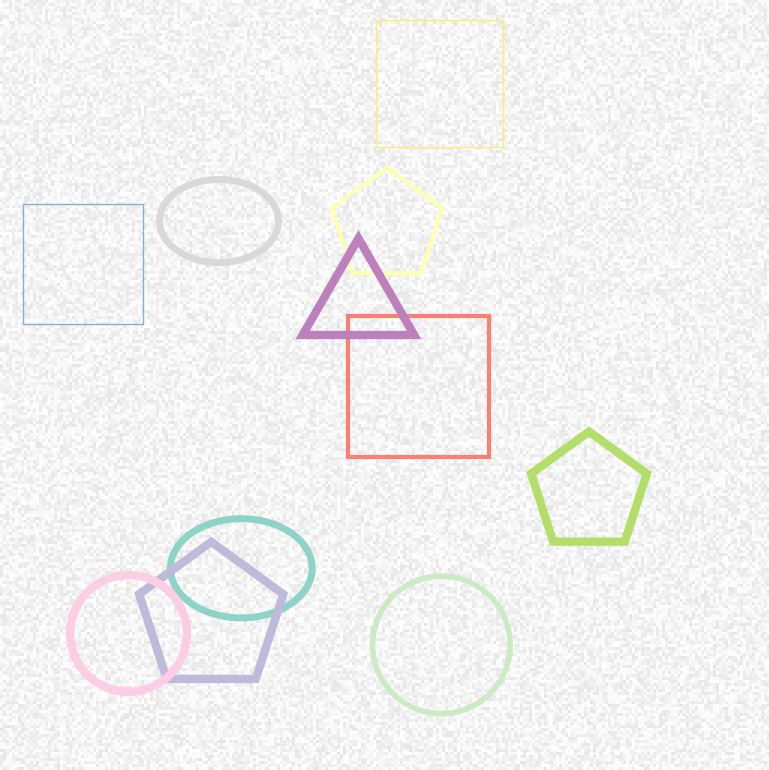[{"shape": "oval", "thickness": 2.5, "radius": 0.46, "center": [0.313, 0.262]}, {"shape": "pentagon", "thickness": 1.5, "radius": 0.38, "center": [0.503, 0.706]}, {"shape": "pentagon", "thickness": 3, "radius": 0.49, "center": [0.274, 0.198]}, {"shape": "square", "thickness": 1.5, "radius": 0.46, "center": [0.543, 0.498]}, {"shape": "square", "thickness": 0.5, "radius": 0.39, "center": [0.108, 0.657]}, {"shape": "pentagon", "thickness": 3, "radius": 0.4, "center": [0.765, 0.36]}, {"shape": "circle", "thickness": 3, "radius": 0.38, "center": [0.167, 0.177]}, {"shape": "oval", "thickness": 2.5, "radius": 0.39, "center": [0.284, 0.713]}, {"shape": "triangle", "thickness": 3, "radius": 0.42, "center": [0.465, 0.607]}, {"shape": "circle", "thickness": 2, "radius": 0.45, "center": [0.573, 0.163]}, {"shape": "square", "thickness": 0.5, "radius": 0.41, "center": [0.571, 0.892]}]